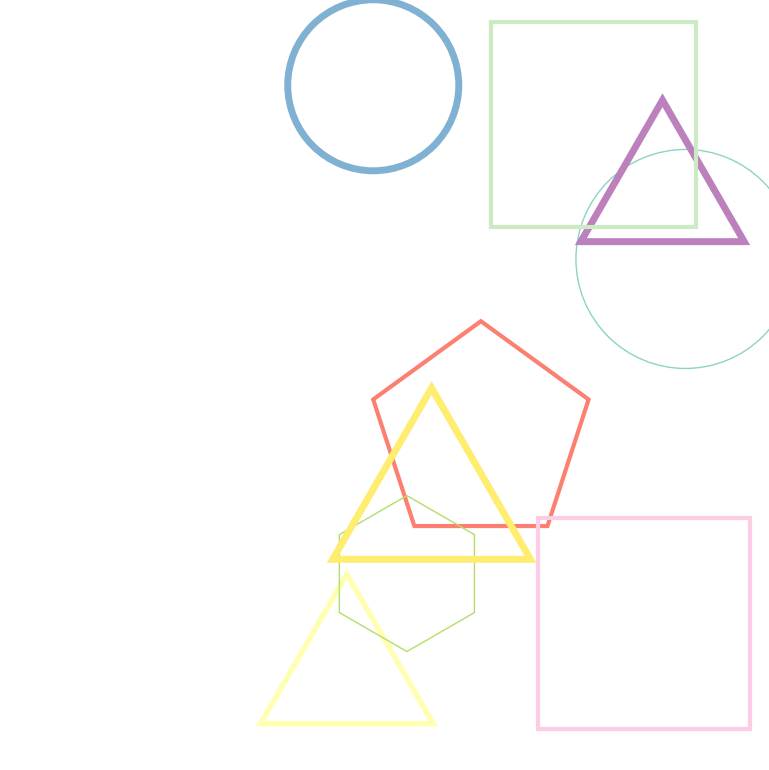[{"shape": "circle", "thickness": 0.5, "radius": 0.71, "center": [0.89, 0.664]}, {"shape": "triangle", "thickness": 2, "radius": 0.65, "center": [0.45, 0.125]}, {"shape": "pentagon", "thickness": 1.5, "radius": 0.74, "center": [0.625, 0.436]}, {"shape": "circle", "thickness": 2.5, "radius": 0.56, "center": [0.485, 0.889]}, {"shape": "hexagon", "thickness": 0.5, "radius": 0.51, "center": [0.528, 0.255]}, {"shape": "square", "thickness": 1.5, "radius": 0.69, "center": [0.837, 0.19]}, {"shape": "triangle", "thickness": 2.5, "radius": 0.61, "center": [0.86, 0.747]}, {"shape": "square", "thickness": 1.5, "radius": 0.66, "center": [0.771, 0.838]}, {"shape": "triangle", "thickness": 2.5, "radius": 0.74, "center": [0.561, 0.348]}]